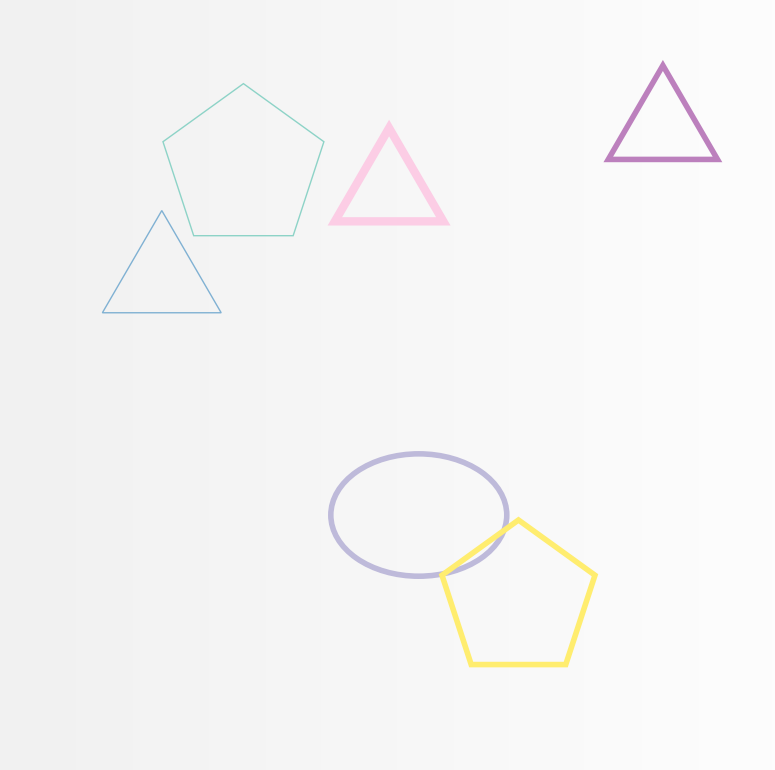[{"shape": "pentagon", "thickness": 0.5, "radius": 0.55, "center": [0.314, 0.782]}, {"shape": "oval", "thickness": 2, "radius": 0.57, "center": [0.54, 0.331]}, {"shape": "triangle", "thickness": 0.5, "radius": 0.44, "center": [0.209, 0.638]}, {"shape": "triangle", "thickness": 3, "radius": 0.4, "center": [0.502, 0.753]}, {"shape": "triangle", "thickness": 2, "radius": 0.41, "center": [0.855, 0.834]}, {"shape": "pentagon", "thickness": 2, "radius": 0.52, "center": [0.669, 0.221]}]